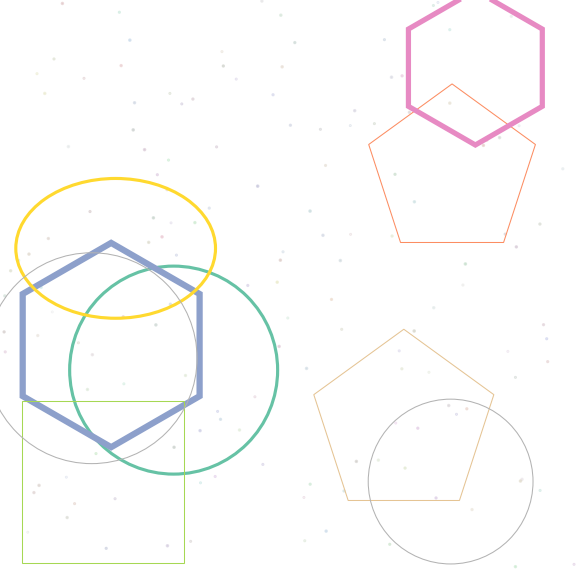[{"shape": "circle", "thickness": 1.5, "radius": 0.9, "center": [0.301, 0.358]}, {"shape": "pentagon", "thickness": 0.5, "radius": 0.76, "center": [0.783, 0.702]}, {"shape": "hexagon", "thickness": 3, "radius": 0.88, "center": [0.192, 0.402]}, {"shape": "hexagon", "thickness": 2.5, "radius": 0.67, "center": [0.823, 0.882]}, {"shape": "square", "thickness": 0.5, "radius": 0.7, "center": [0.178, 0.164]}, {"shape": "oval", "thickness": 1.5, "radius": 0.86, "center": [0.2, 0.569]}, {"shape": "pentagon", "thickness": 0.5, "radius": 0.82, "center": [0.699, 0.265]}, {"shape": "circle", "thickness": 0.5, "radius": 0.91, "center": [0.159, 0.379]}, {"shape": "circle", "thickness": 0.5, "radius": 0.71, "center": [0.78, 0.165]}]